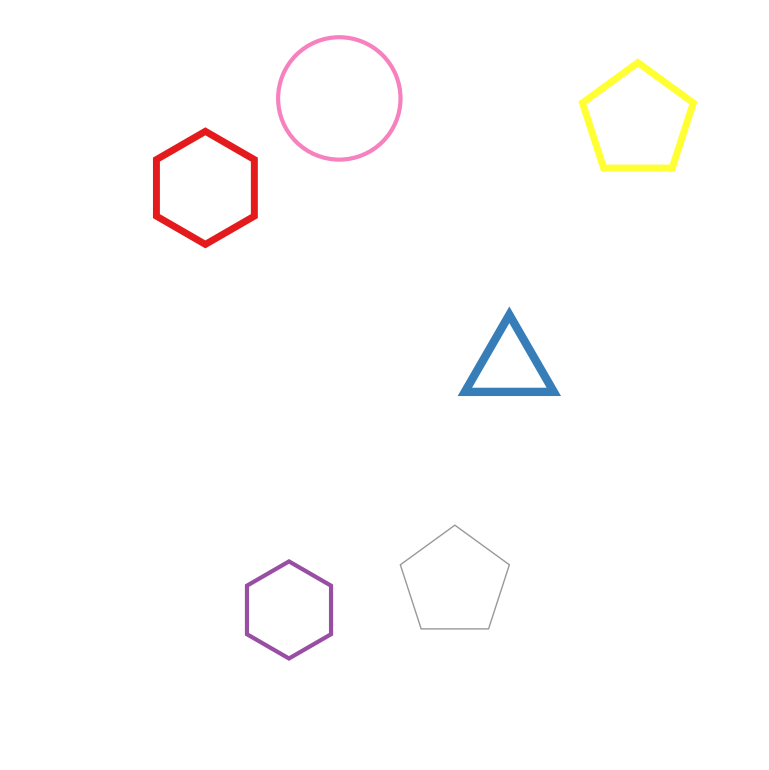[{"shape": "hexagon", "thickness": 2.5, "radius": 0.37, "center": [0.267, 0.756]}, {"shape": "triangle", "thickness": 3, "radius": 0.33, "center": [0.661, 0.524]}, {"shape": "hexagon", "thickness": 1.5, "radius": 0.32, "center": [0.375, 0.208]}, {"shape": "pentagon", "thickness": 2.5, "radius": 0.38, "center": [0.828, 0.843]}, {"shape": "circle", "thickness": 1.5, "radius": 0.4, "center": [0.441, 0.872]}, {"shape": "pentagon", "thickness": 0.5, "radius": 0.37, "center": [0.591, 0.243]}]